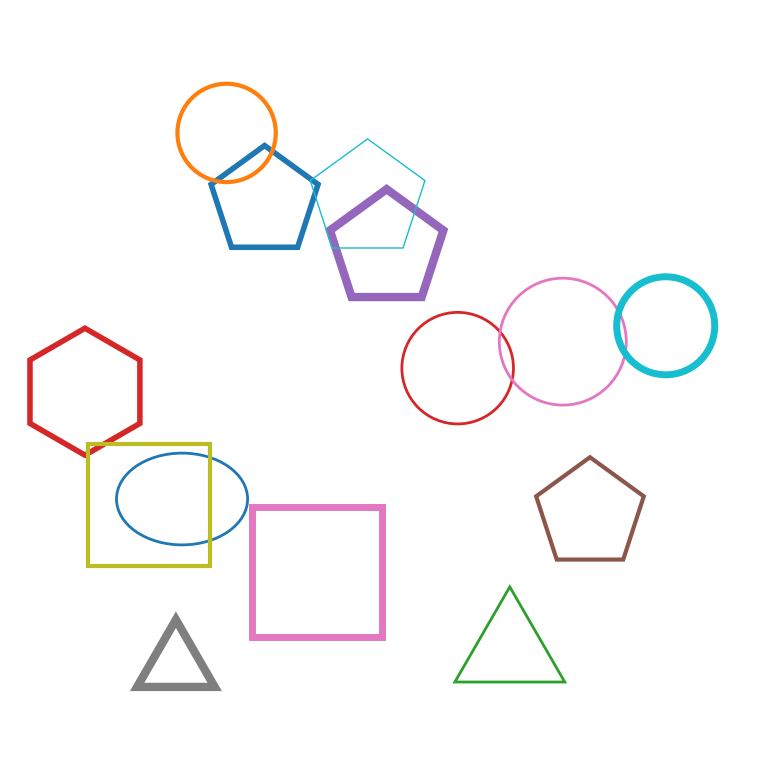[{"shape": "oval", "thickness": 1, "radius": 0.43, "center": [0.236, 0.352]}, {"shape": "pentagon", "thickness": 2, "radius": 0.37, "center": [0.344, 0.738]}, {"shape": "circle", "thickness": 1.5, "radius": 0.32, "center": [0.294, 0.827]}, {"shape": "triangle", "thickness": 1, "radius": 0.41, "center": [0.662, 0.155]}, {"shape": "circle", "thickness": 1, "radius": 0.36, "center": [0.594, 0.522]}, {"shape": "hexagon", "thickness": 2, "radius": 0.41, "center": [0.11, 0.491]}, {"shape": "pentagon", "thickness": 3, "radius": 0.39, "center": [0.502, 0.677]}, {"shape": "pentagon", "thickness": 1.5, "radius": 0.37, "center": [0.766, 0.333]}, {"shape": "circle", "thickness": 1, "radius": 0.41, "center": [0.731, 0.556]}, {"shape": "square", "thickness": 2.5, "radius": 0.42, "center": [0.412, 0.257]}, {"shape": "triangle", "thickness": 3, "radius": 0.29, "center": [0.228, 0.137]}, {"shape": "square", "thickness": 1.5, "radius": 0.4, "center": [0.194, 0.344]}, {"shape": "pentagon", "thickness": 0.5, "radius": 0.39, "center": [0.477, 0.741]}, {"shape": "circle", "thickness": 2.5, "radius": 0.32, "center": [0.865, 0.577]}]